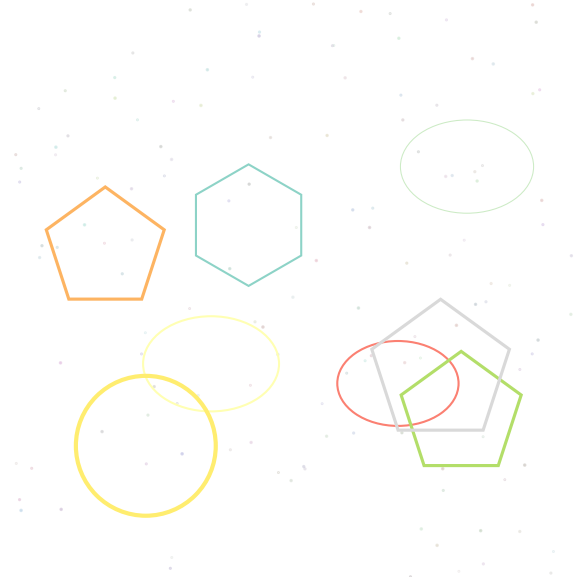[{"shape": "hexagon", "thickness": 1, "radius": 0.53, "center": [0.43, 0.609]}, {"shape": "oval", "thickness": 1, "radius": 0.59, "center": [0.365, 0.369]}, {"shape": "oval", "thickness": 1, "radius": 0.53, "center": [0.689, 0.335]}, {"shape": "pentagon", "thickness": 1.5, "radius": 0.54, "center": [0.182, 0.568]}, {"shape": "pentagon", "thickness": 1.5, "radius": 0.55, "center": [0.799, 0.281]}, {"shape": "pentagon", "thickness": 1.5, "radius": 0.63, "center": [0.763, 0.356]}, {"shape": "oval", "thickness": 0.5, "radius": 0.58, "center": [0.809, 0.711]}, {"shape": "circle", "thickness": 2, "radius": 0.61, "center": [0.252, 0.227]}]